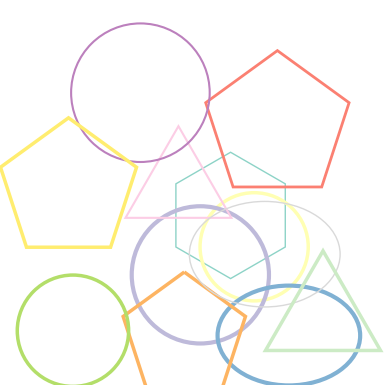[{"shape": "hexagon", "thickness": 1, "radius": 0.82, "center": [0.599, 0.44]}, {"shape": "circle", "thickness": 2.5, "radius": 0.7, "center": [0.66, 0.359]}, {"shape": "circle", "thickness": 3, "radius": 0.89, "center": [0.52, 0.286]}, {"shape": "pentagon", "thickness": 2, "radius": 0.98, "center": [0.721, 0.673]}, {"shape": "oval", "thickness": 3, "radius": 0.93, "center": [0.75, 0.129]}, {"shape": "pentagon", "thickness": 2.5, "radius": 0.84, "center": [0.479, 0.126]}, {"shape": "circle", "thickness": 2.5, "radius": 0.72, "center": [0.189, 0.141]}, {"shape": "triangle", "thickness": 1.5, "radius": 0.79, "center": [0.464, 0.514]}, {"shape": "oval", "thickness": 1, "radius": 0.98, "center": [0.688, 0.34]}, {"shape": "circle", "thickness": 1.5, "radius": 0.9, "center": [0.365, 0.759]}, {"shape": "triangle", "thickness": 2.5, "radius": 0.86, "center": [0.839, 0.176]}, {"shape": "pentagon", "thickness": 2.5, "radius": 0.93, "center": [0.178, 0.508]}]